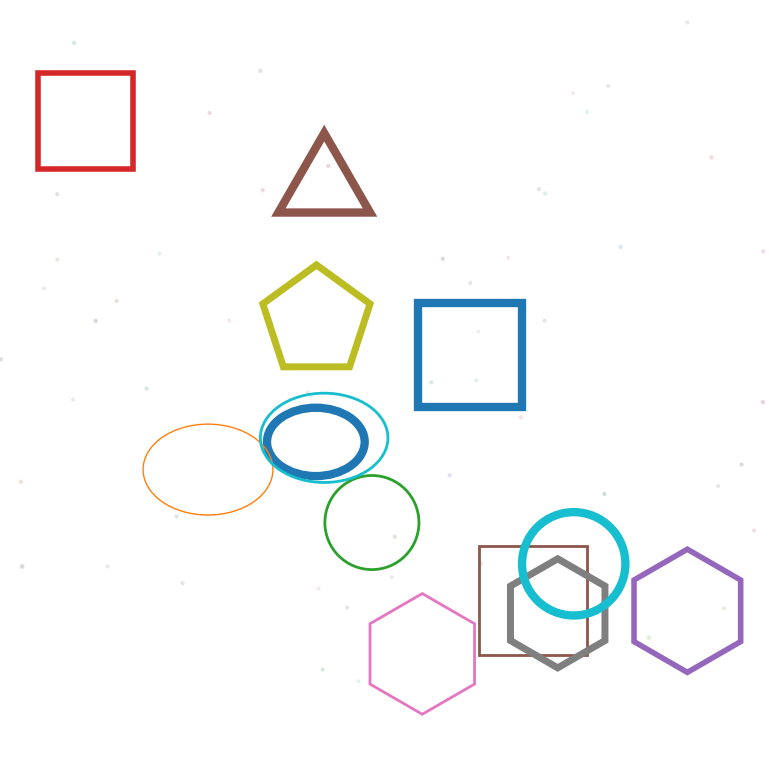[{"shape": "oval", "thickness": 3, "radius": 0.32, "center": [0.41, 0.426]}, {"shape": "square", "thickness": 3, "radius": 0.34, "center": [0.61, 0.539]}, {"shape": "oval", "thickness": 0.5, "radius": 0.42, "center": [0.27, 0.39]}, {"shape": "circle", "thickness": 1, "radius": 0.31, "center": [0.483, 0.321]}, {"shape": "square", "thickness": 2, "radius": 0.31, "center": [0.111, 0.843]}, {"shape": "hexagon", "thickness": 2, "radius": 0.4, "center": [0.893, 0.207]}, {"shape": "triangle", "thickness": 3, "radius": 0.34, "center": [0.421, 0.758]}, {"shape": "square", "thickness": 1, "radius": 0.35, "center": [0.693, 0.22]}, {"shape": "hexagon", "thickness": 1, "radius": 0.39, "center": [0.548, 0.151]}, {"shape": "hexagon", "thickness": 2.5, "radius": 0.35, "center": [0.724, 0.203]}, {"shape": "pentagon", "thickness": 2.5, "radius": 0.37, "center": [0.411, 0.583]}, {"shape": "circle", "thickness": 3, "radius": 0.34, "center": [0.745, 0.268]}, {"shape": "oval", "thickness": 1, "radius": 0.41, "center": [0.421, 0.431]}]